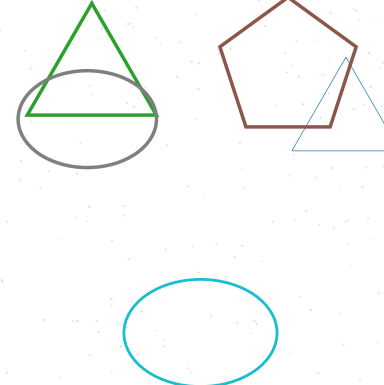[{"shape": "triangle", "thickness": 0.5, "radius": 0.81, "center": [0.899, 0.689]}, {"shape": "triangle", "thickness": 2.5, "radius": 0.97, "center": [0.238, 0.798]}, {"shape": "pentagon", "thickness": 2.5, "radius": 0.93, "center": [0.748, 0.821]}, {"shape": "oval", "thickness": 2.5, "radius": 0.9, "center": [0.227, 0.691]}, {"shape": "oval", "thickness": 2, "radius": 0.99, "center": [0.521, 0.135]}]